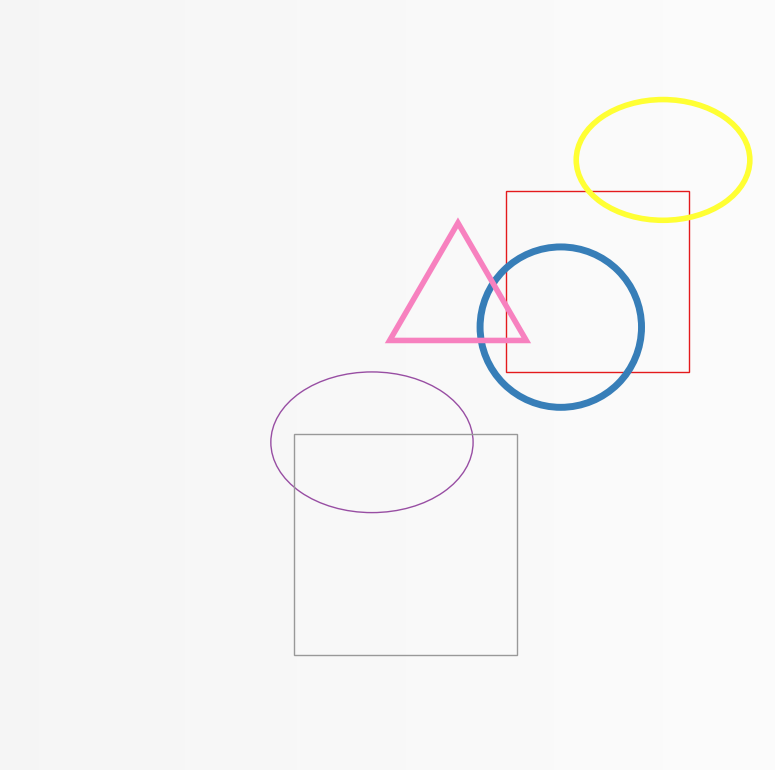[{"shape": "square", "thickness": 0.5, "radius": 0.59, "center": [0.771, 0.634]}, {"shape": "circle", "thickness": 2.5, "radius": 0.52, "center": [0.724, 0.575]}, {"shape": "oval", "thickness": 0.5, "radius": 0.65, "center": [0.48, 0.426]}, {"shape": "oval", "thickness": 2, "radius": 0.56, "center": [0.856, 0.792]}, {"shape": "triangle", "thickness": 2, "radius": 0.51, "center": [0.591, 0.609]}, {"shape": "square", "thickness": 0.5, "radius": 0.72, "center": [0.523, 0.292]}]